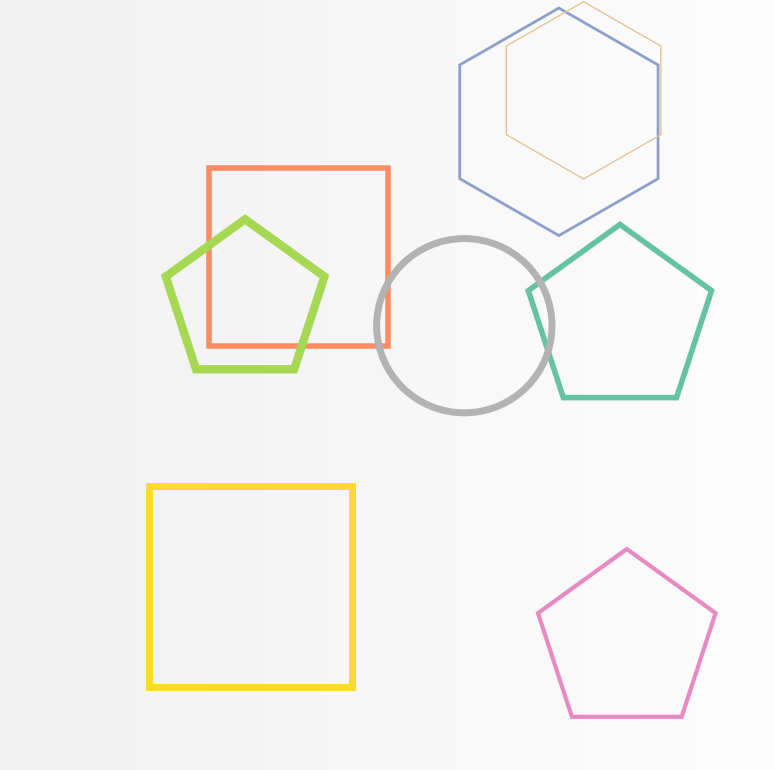[{"shape": "pentagon", "thickness": 2, "radius": 0.62, "center": [0.8, 0.584]}, {"shape": "square", "thickness": 2, "radius": 0.58, "center": [0.385, 0.666]}, {"shape": "hexagon", "thickness": 1, "radius": 0.74, "center": [0.721, 0.842]}, {"shape": "pentagon", "thickness": 1.5, "radius": 0.6, "center": [0.809, 0.167]}, {"shape": "pentagon", "thickness": 3, "radius": 0.54, "center": [0.316, 0.608]}, {"shape": "square", "thickness": 2.5, "radius": 0.65, "center": [0.323, 0.238]}, {"shape": "hexagon", "thickness": 0.5, "radius": 0.58, "center": [0.753, 0.883]}, {"shape": "circle", "thickness": 2.5, "radius": 0.57, "center": [0.599, 0.577]}]